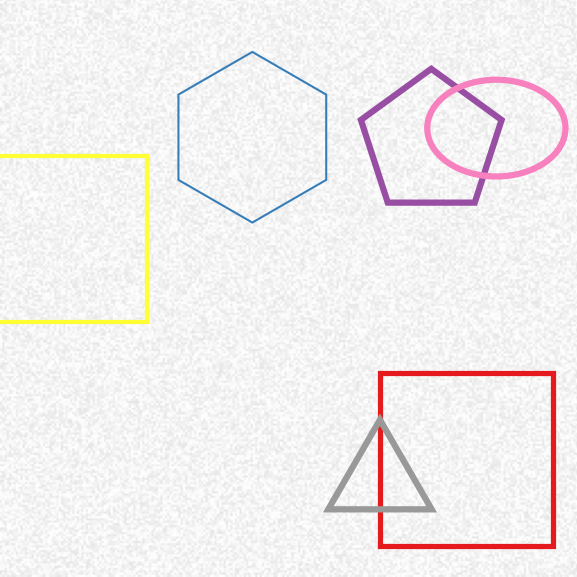[{"shape": "square", "thickness": 2.5, "radius": 0.75, "center": [0.807, 0.204]}, {"shape": "hexagon", "thickness": 1, "radius": 0.74, "center": [0.437, 0.761]}, {"shape": "pentagon", "thickness": 3, "radius": 0.64, "center": [0.747, 0.752]}, {"shape": "square", "thickness": 2, "radius": 0.72, "center": [0.11, 0.585]}, {"shape": "oval", "thickness": 3, "radius": 0.6, "center": [0.859, 0.777]}, {"shape": "triangle", "thickness": 3, "radius": 0.52, "center": [0.658, 0.169]}]